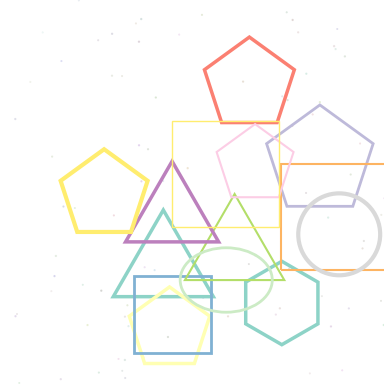[{"shape": "hexagon", "thickness": 2.5, "radius": 0.54, "center": [0.732, 0.213]}, {"shape": "triangle", "thickness": 2.5, "radius": 0.75, "center": [0.424, 0.304]}, {"shape": "pentagon", "thickness": 2.5, "radius": 0.55, "center": [0.44, 0.145]}, {"shape": "pentagon", "thickness": 2, "radius": 0.73, "center": [0.831, 0.582]}, {"shape": "pentagon", "thickness": 2.5, "radius": 0.61, "center": [0.648, 0.781]}, {"shape": "square", "thickness": 2, "radius": 0.5, "center": [0.449, 0.182]}, {"shape": "square", "thickness": 1.5, "radius": 0.69, "center": [0.867, 0.437]}, {"shape": "triangle", "thickness": 1.5, "radius": 0.75, "center": [0.609, 0.347]}, {"shape": "pentagon", "thickness": 1.5, "radius": 0.53, "center": [0.663, 0.573]}, {"shape": "circle", "thickness": 3, "radius": 0.53, "center": [0.881, 0.391]}, {"shape": "triangle", "thickness": 2.5, "radius": 0.7, "center": [0.447, 0.442]}, {"shape": "oval", "thickness": 2, "radius": 0.6, "center": [0.588, 0.273]}, {"shape": "pentagon", "thickness": 3, "radius": 0.59, "center": [0.27, 0.494]}, {"shape": "square", "thickness": 1, "radius": 0.69, "center": [0.586, 0.548]}]